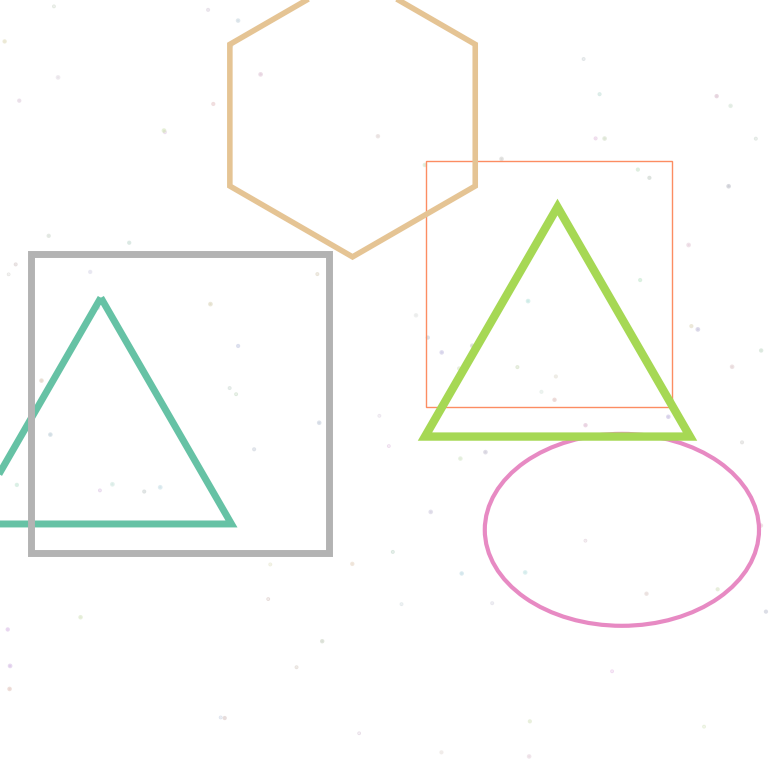[{"shape": "triangle", "thickness": 2.5, "radius": 0.98, "center": [0.131, 0.417]}, {"shape": "square", "thickness": 0.5, "radius": 0.8, "center": [0.712, 0.631]}, {"shape": "oval", "thickness": 1.5, "radius": 0.89, "center": [0.808, 0.312]}, {"shape": "triangle", "thickness": 3, "radius": 0.99, "center": [0.724, 0.532]}, {"shape": "hexagon", "thickness": 2, "radius": 0.92, "center": [0.458, 0.85]}, {"shape": "square", "thickness": 2.5, "radius": 0.97, "center": [0.234, 0.476]}]